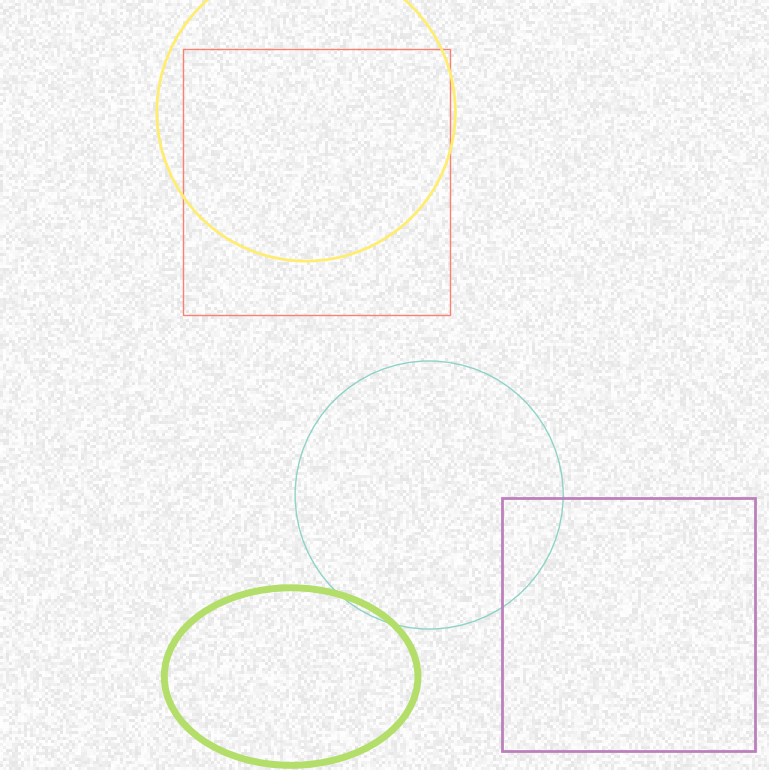[{"shape": "circle", "thickness": 0.5, "radius": 0.87, "center": [0.557, 0.357]}, {"shape": "square", "thickness": 0.5, "radius": 0.87, "center": [0.411, 0.764]}, {"shape": "oval", "thickness": 2.5, "radius": 0.82, "center": [0.378, 0.121]}, {"shape": "square", "thickness": 1, "radius": 0.82, "center": [0.816, 0.19]}, {"shape": "circle", "thickness": 1, "radius": 0.97, "center": [0.398, 0.855]}]